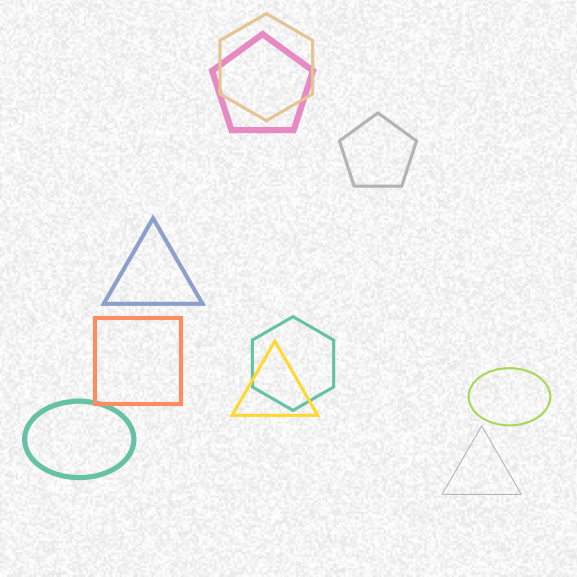[{"shape": "oval", "thickness": 2.5, "radius": 0.47, "center": [0.137, 0.238]}, {"shape": "hexagon", "thickness": 1.5, "radius": 0.41, "center": [0.507, 0.37]}, {"shape": "square", "thickness": 2, "radius": 0.37, "center": [0.239, 0.373]}, {"shape": "triangle", "thickness": 2, "radius": 0.49, "center": [0.265, 0.522]}, {"shape": "pentagon", "thickness": 3, "radius": 0.46, "center": [0.455, 0.848]}, {"shape": "oval", "thickness": 1, "radius": 0.35, "center": [0.882, 0.312]}, {"shape": "triangle", "thickness": 1.5, "radius": 0.43, "center": [0.476, 0.323]}, {"shape": "hexagon", "thickness": 1.5, "radius": 0.46, "center": [0.461, 0.883]}, {"shape": "triangle", "thickness": 0.5, "radius": 0.4, "center": [0.834, 0.183]}, {"shape": "pentagon", "thickness": 1.5, "radius": 0.35, "center": [0.654, 0.733]}]